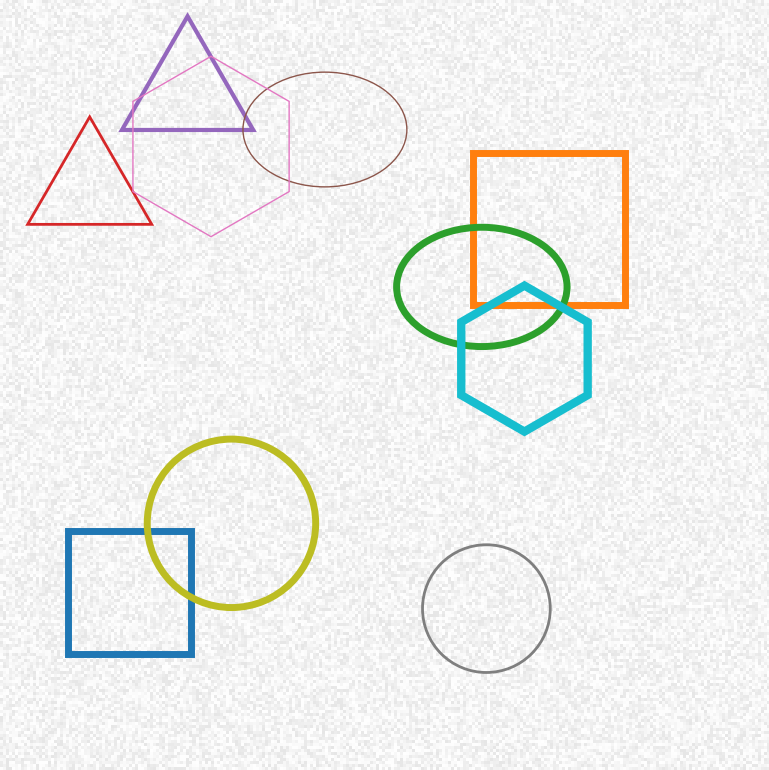[{"shape": "square", "thickness": 2.5, "radius": 0.4, "center": [0.168, 0.231]}, {"shape": "square", "thickness": 2.5, "radius": 0.49, "center": [0.713, 0.703]}, {"shape": "oval", "thickness": 2.5, "radius": 0.55, "center": [0.626, 0.627]}, {"shape": "triangle", "thickness": 1, "radius": 0.47, "center": [0.116, 0.755]}, {"shape": "triangle", "thickness": 1.5, "radius": 0.49, "center": [0.244, 0.88]}, {"shape": "oval", "thickness": 0.5, "radius": 0.53, "center": [0.422, 0.832]}, {"shape": "hexagon", "thickness": 0.5, "radius": 0.59, "center": [0.274, 0.81]}, {"shape": "circle", "thickness": 1, "radius": 0.41, "center": [0.632, 0.21]}, {"shape": "circle", "thickness": 2.5, "radius": 0.55, "center": [0.301, 0.32]}, {"shape": "hexagon", "thickness": 3, "radius": 0.47, "center": [0.681, 0.534]}]